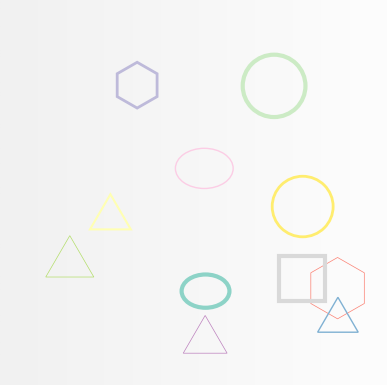[{"shape": "oval", "thickness": 3, "radius": 0.31, "center": [0.53, 0.244]}, {"shape": "triangle", "thickness": 1.5, "radius": 0.3, "center": [0.285, 0.435]}, {"shape": "hexagon", "thickness": 2, "radius": 0.3, "center": [0.354, 0.779]}, {"shape": "hexagon", "thickness": 0.5, "radius": 0.4, "center": [0.871, 0.252]}, {"shape": "triangle", "thickness": 1, "radius": 0.3, "center": [0.872, 0.167]}, {"shape": "triangle", "thickness": 0.5, "radius": 0.36, "center": [0.18, 0.316]}, {"shape": "oval", "thickness": 1, "radius": 0.37, "center": [0.527, 0.563]}, {"shape": "square", "thickness": 3, "radius": 0.29, "center": [0.779, 0.277]}, {"shape": "triangle", "thickness": 0.5, "radius": 0.33, "center": [0.529, 0.115]}, {"shape": "circle", "thickness": 3, "radius": 0.4, "center": [0.707, 0.777]}, {"shape": "circle", "thickness": 2, "radius": 0.39, "center": [0.781, 0.464]}]